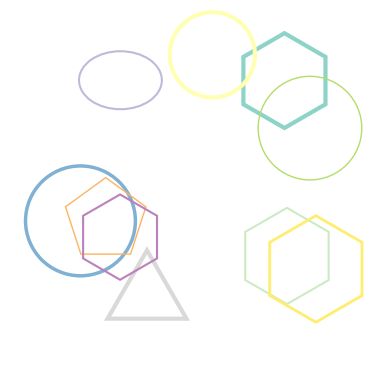[{"shape": "hexagon", "thickness": 3, "radius": 0.62, "center": [0.739, 0.791]}, {"shape": "circle", "thickness": 3, "radius": 0.55, "center": [0.551, 0.858]}, {"shape": "oval", "thickness": 1.5, "radius": 0.54, "center": [0.313, 0.792]}, {"shape": "circle", "thickness": 2.5, "radius": 0.71, "center": [0.209, 0.426]}, {"shape": "pentagon", "thickness": 1, "radius": 0.55, "center": [0.275, 0.429]}, {"shape": "circle", "thickness": 1, "radius": 0.67, "center": [0.805, 0.667]}, {"shape": "triangle", "thickness": 3, "radius": 0.59, "center": [0.382, 0.231]}, {"shape": "hexagon", "thickness": 1.5, "radius": 0.55, "center": [0.312, 0.384]}, {"shape": "hexagon", "thickness": 1.5, "radius": 0.63, "center": [0.745, 0.335]}, {"shape": "hexagon", "thickness": 2, "radius": 0.69, "center": [0.82, 0.301]}]